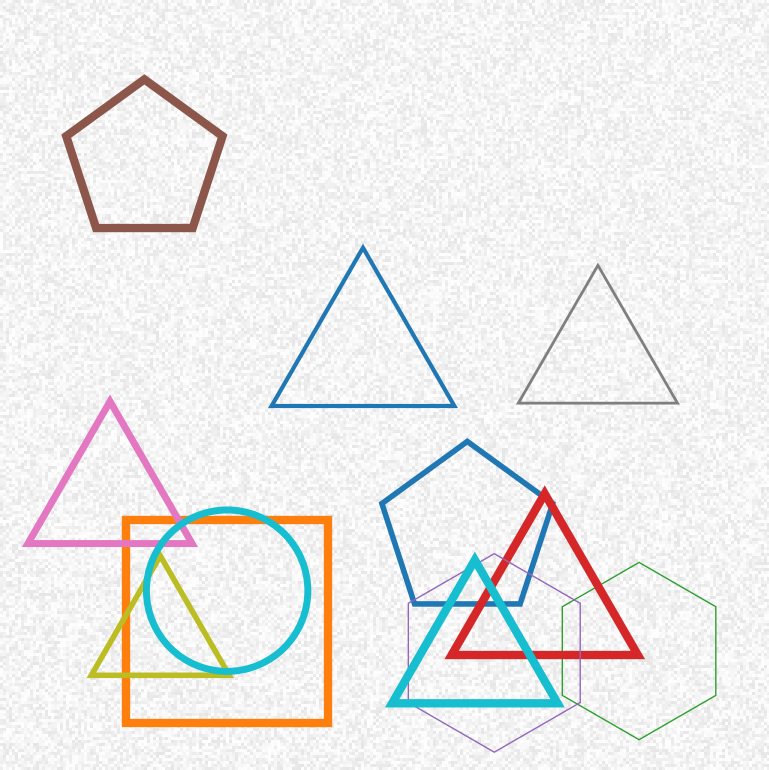[{"shape": "pentagon", "thickness": 2, "radius": 0.58, "center": [0.607, 0.31]}, {"shape": "triangle", "thickness": 1.5, "radius": 0.69, "center": [0.471, 0.541]}, {"shape": "square", "thickness": 3, "radius": 0.66, "center": [0.295, 0.193]}, {"shape": "hexagon", "thickness": 0.5, "radius": 0.58, "center": [0.83, 0.154]}, {"shape": "triangle", "thickness": 3, "radius": 0.7, "center": [0.707, 0.219]}, {"shape": "hexagon", "thickness": 0.5, "radius": 0.64, "center": [0.642, 0.152]}, {"shape": "pentagon", "thickness": 3, "radius": 0.53, "center": [0.188, 0.79]}, {"shape": "triangle", "thickness": 2.5, "radius": 0.62, "center": [0.143, 0.356]}, {"shape": "triangle", "thickness": 1, "radius": 0.6, "center": [0.777, 0.536]}, {"shape": "triangle", "thickness": 2, "radius": 0.52, "center": [0.208, 0.175]}, {"shape": "triangle", "thickness": 3, "radius": 0.62, "center": [0.617, 0.149]}, {"shape": "circle", "thickness": 2.5, "radius": 0.52, "center": [0.295, 0.233]}]